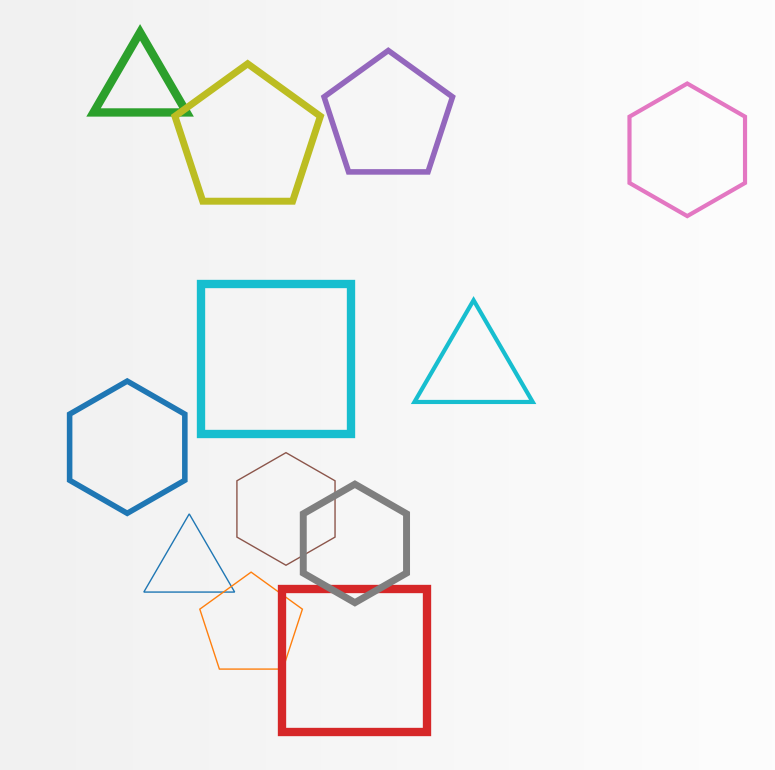[{"shape": "triangle", "thickness": 0.5, "radius": 0.34, "center": [0.244, 0.265]}, {"shape": "hexagon", "thickness": 2, "radius": 0.43, "center": [0.164, 0.419]}, {"shape": "pentagon", "thickness": 0.5, "radius": 0.35, "center": [0.324, 0.187]}, {"shape": "triangle", "thickness": 3, "radius": 0.35, "center": [0.181, 0.889]}, {"shape": "square", "thickness": 3, "radius": 0.47, "center": [0.458, 0.142]}, {"shape": "pentagon", "thickness": 2, "radius": 0.44, "center": [0.501, 0.847]}, {"shape": "hexagon", "thickness": 0.5, "radius": 0.37, "center": [0.369, 0.339]}, {"shape": "hexagon", "thickness": 1.5, "radius": 0.43, "center": [0.887, 0.805]}, {"shape": "hexagon", "thickness": 2.5, "radius": 0.38, "center": [0.458, 0.294]}, {"shape": "pentagon", "thickness": 2.5, "radius": 0.49, "center": [0.32, 0.819]}, {"shape": "triangle", "thickness": 1.5, "radius": 0.44, "center": [0.611, 0.522]}, {"shape": "square", "thickness": 3, "radius": 0.49, "center": [0.356, 0.534]}]